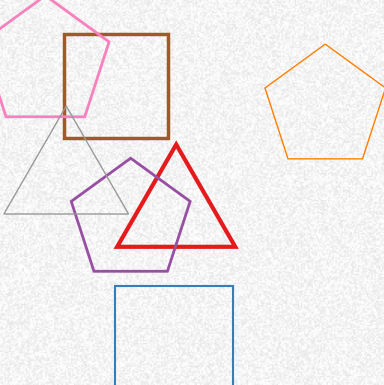[{"shape": "triangle", "thickness": 3, "radius": 0.89, "center": [0.458, 0.448]}, {"shape": "square", "thickness": 1.5, "radius": 0.77, "center": [0.452, 0.103]}, {"shape": "pentagon", "thickness": 2, "radius": 0.81, "center": [0.339, 0.427]}, {"shape": "pentagon", "thickness": 1, "radius": 0.82, "center": [0.845, 0.721]}, {"shape": "square", "thickness": 2.5, "radius": 0.68, "center": [0.302, 0.777]}, {"shape": "pentagon", "thickness": 2, "radius": 0.87, "center": [0.118, 0.837]}, {"shape": "triangle", "thickness": 1, "radius": 0.94, "center": [0.172, 0.538]}]